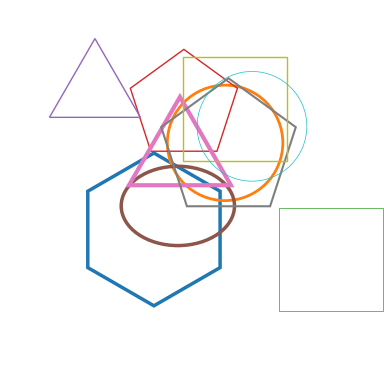[{"shape": "hexagon", "thickness": 2.5, "radius": 0.99, "center": [0.4, 0.404]}, {"shape": "circle", "thickness": 2, "radius": 0.75, "center": [0.585, 0.629]}, {"shape": "square", "thickness": 0.5, "radius": 0.67, "center": [0.86, 0.325]}, {"shape": "pentagon", "thickness": 1, "radius": 0.73, "center": [0.478, 0.726]}, {"shape": "triangle", "thickness": 1, "radius": 0.68, "center": [0.247, 0.763]}, {"shape": "oval", "thickness": 2.5, "radius": 0.74, "center": [0.462, 0.465]}, {"shape": "triangle", "thickness": 3, "radius": 0.76, "center": [0.467, 0.595]}, {"shape": "pentagon", "thickness": 1.5, "radius": 0.92, "center": [0.594, 0.613]}, {"shape": "square", "thickness": 1, "radius": 0.68, "center": [0.611, 0.717]}, {"shape": "circle", "thickness": 0.5, "radius": 0.71, "center": [0.655, 0.672]}]